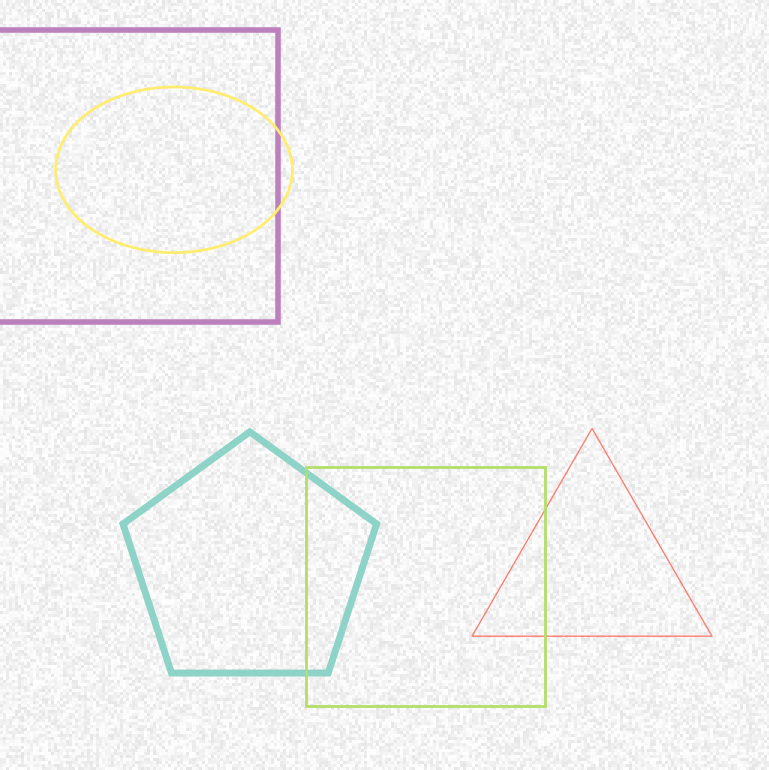[{"shape": "pentagon", "thickness": 2.5, "radius": 0.87, "center": [0.324, 0.266]}, {"shape": "triangle", "thickness": 0.5, "radius": 0.9, "center": [0.769, 0.264]}, {"shape": "square", "thickness": 1, "radius": 0.78, "center": [0.553, 0.238]}, {"shape": "square", "thickness": 2, "radius": 0.95, "center": [0.172, 0.771]}, {"shape": "oval", "thickness": 1, "radius": 0.77, "center": [0.226, 0.779]}]